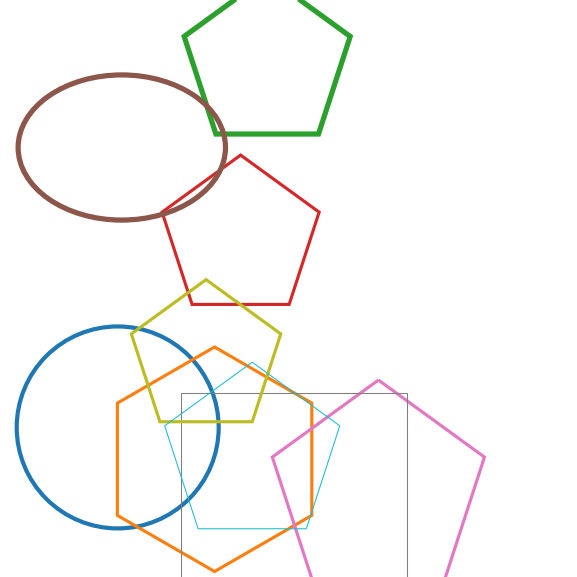[{"shape": "circle", "thickness": 2, "radius": 0.87, "center": [0.204, 0.259]}, {"shape": "hexagon", "thickness": 1.5, "radius": 0.97, "center": [0.372, 0.204]}, {"shape": "pentagon", "thickness": 2.5, "radius": 0.76, "center": [0.463, 0.889]}, {"shape": "pentagon", "thickness": 1.5, "radius": 0.71, "center": [0.417, 0.588]}, {"shape": "oval", "thickness": 2.5, "radius": 0.9, "center": [0.211, 0.744]}, {"shape": "pentagon", "thickness": 1.5, "radius": 0.97, "center": [0.655, 0.148]}, {"shape": "square", "thickness": 0.5, "radius": 0.98, "center": [0.509, 0.123]}, {"shape": "pentagon", "thickness": 1.5, "radius": 0.68, "center": [0.357, 0.379]}, {"shape": "pentagon", "thickness": 0.5, "radius": 0.8, "center": [0.437, 0.213]}]